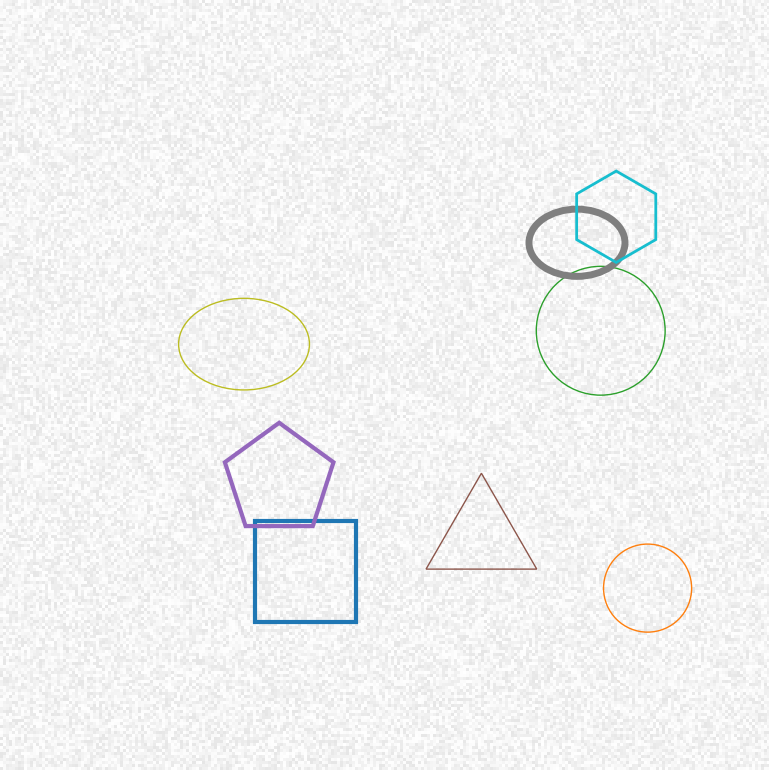[{"shape": "square", "thickness": 1.5, "radius": 0.33, "center": [0.397, 0.257]}, {"shape": "circle", "thickness": 0.5, "radius": 0.29, "center": [0.841, 0.236]}, {"shape": "circle", "thickness": 0.5, "radius": 0.42, "center": [0.78, 0.57]}, {"shape": "pentagon", "thickness": 1.5, "radius": 0.37, "center": [0.363, 0.377]}, {"shape": "triangle", "thickness": 0.5, "radius": 0.41, "center": [0.625, 0.302]}, {"shape": "oval", "thickness": 2.5, "radius": 0.31, "center": [0.749, 0.685]}, {"shape": "oval", "thickness": 0.5, "radius": 0.42, "center": [0.317, 0.553]}, {"shape": "hexagon", "thickness": 1, "radius": 0.3, "center": [0.8, 0.719]}]